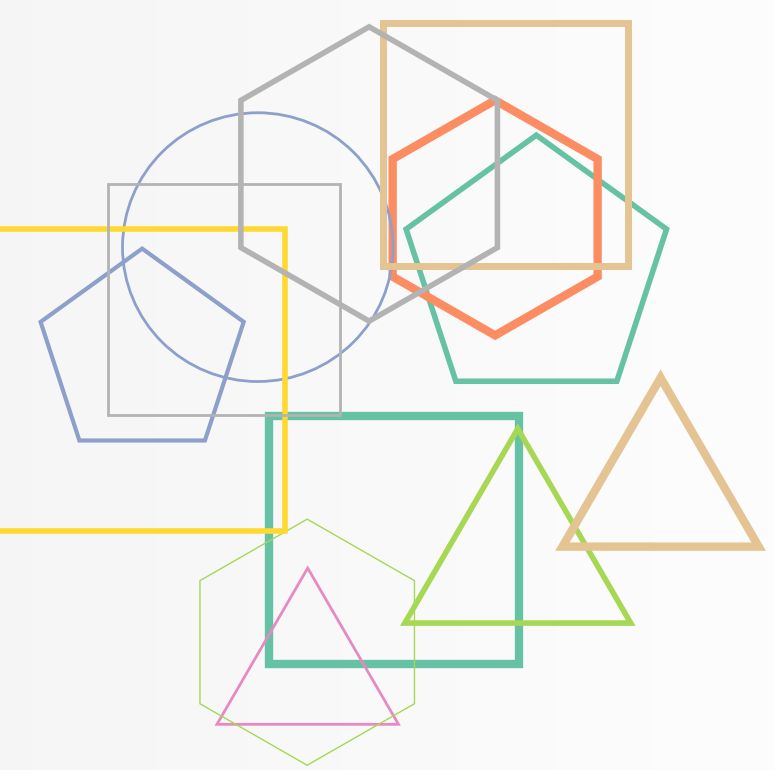[{"shape": "pentagon", "thickness": 2, "radius": 0.88, "center": [0.692, 0.648]}, {"shape": "square", "thickness": 3, "radius": 0.81, "center": [0.509, 0.298]}, {"shape": "hexagon", "thickness": 3, "radius": 0.76, "center": [0.639, 0.717]}, {"shape": "pentagon", "thickness": 1.5, "radius": 0.69, "center": [0.183, 0.539]}, {"shape": "circle", "thickness": 1, "radius": 0.87, "center": [0.333, 0.679]}, {"shape": "triangle", "thickness": 1, "radius": 0.68, "center": [0.397, 0.127]}, {"shape": "triangle", "thickness": 2, "radius": 0.84, "center": [0.668, 0.275]}, {"shape": "hexagon", "thickness": 0.5, "radius": 0.8, "center": [0.396, 0.166]}, {"shape": "square", "thickness": 2, "radius": 0.98, "center": [0.171, 0.506]}, {"shape": "triangle", "thickness": 3, "radius": 0.73, "center": [0.852, 0.363]}, {"shape": "square", "thickness": 2.5, "radius": 0.79, "center": [0.652, 0.813]}, {"shape": "hexagon", "thickness": 2, "radius": 0.96, "center": [0.476, 0.774]}, {"shape": "square", "thickness": 1, "radius": 0.75, "center": [0.289, 0.611]}]